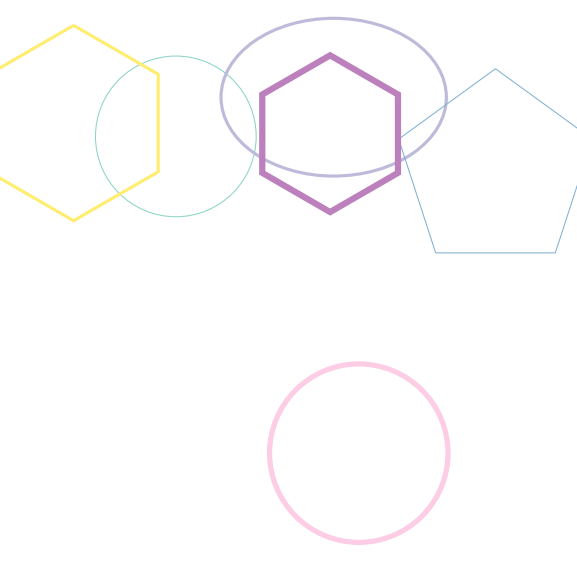[{"shape": "circle", "thickness": 0.5, "radius": 0.7, "center": [0.304, 0.763]}, {"shape": "oval", "thickness": 1.5, "radius": 0.98, "center": [0.578, 0.831]}, {"shape": "pentagon", "thickness": 0.5, "radius": 0.88, "center": [0.858, 0.704]}, {"shape": "circle", "thickness": 2.5, "radius": 0.77, "center": [0.621, 0.214]}, {"shape": "hexagon", "thickness": 3, "radius": 0.68, "center": [0.572, 0.768]}, {"shape": "hexagon", "thickness": 1.5, "radius": 0.85, "center": [0.127, 0.786]}]